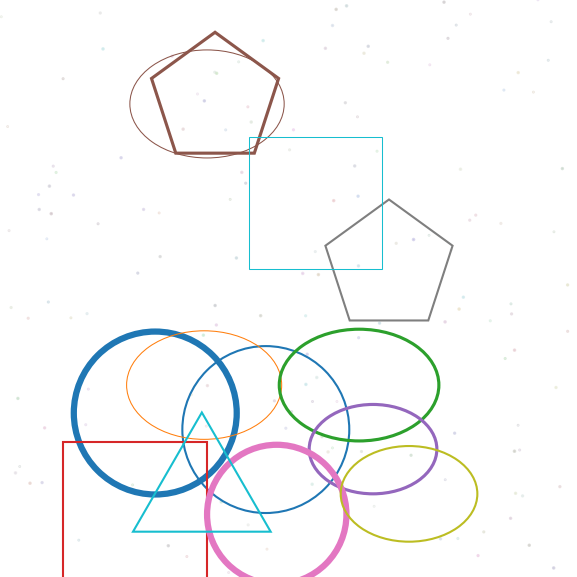[{"shape": "circle", "thickness": 1, "radius": 0.72, "center": [0.46, 0.255]}, {"shape": "circle", "thickness": 3, "radius": 0.71, "center": [0.269, 0.284]}, {"shape": "oval", "thickness": 0.5, "radius": 0.67, "center": [0.353, 0.332]}, {"shape": "oval", "thickness": 1.5, "radius": 0.69, "center": [0.622, 0.332]}, {"shape": "square", "thickness": 1, "radius": 0.62, "center": [0.234, 0.11]}, {"shape": "oval", "thickness": 1.5, "radius": 0.55, "center": [0.646, 0.221]}, {"shape": "oval", "thickness": 0.5, "radius": 0.67, "center": [0.358, 0.819]}, {"shape": "pentagon", "thickness": 1.5, "radius": 0.58, "center": [0.372, 0.828]}, {"shape": "circle", "thickness": 3, "radius": 0.6, "center": [0.479, 0.108]}, {"shape": "pentagon", "thickness": 1, "radius": 0.58, "center": [0.674, 0.538]}, {"shape": "oval", "thickness": 1, "radius": 0.59, "center": [0.708, 0.144]}, {"shape": "square", "thickness": 0.5, "radius": 0.57, "center": [0.547, 0.647]}, {"shape": "triangle", "thickness": 1, "radius": 0.69, "center": [0.35, 0.147]}]